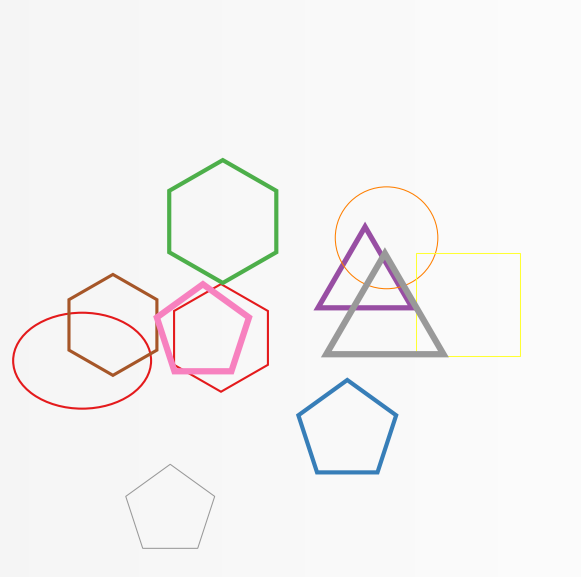[{"shape": "oval", "thickness": 1, "radius": 0.59, "center": [0.141, 0.375]}, {"shape": "hexagon", "thickness": 1, "radius": 0.47, "center": [0.38, 0.414]}, {"shape": "pentagon", "thickness": 2, "radius": 0.44, "center": [0.597, 0.253]}, {"shape": "hexagon", "thickness": 2, "radius": 0.53, "center": [0.383, 0.616]}, {"shape": "triangle", "thickness": 2.5, "radius": 0.47, "center": [0.628, 0.513]}, {"shape": "circle", "thickness": 0.5, "radius": 0.44, "center": [0.665, 0.587]}, {"shape": "square", "thickness": 0.5, "radius": 0.45, "center": [0.805, 0.472]}, {"shape": "hexagon", "thickness": 1.5, "radius": 0.44, "center": [0.194, 0.437]}, {"shape": "pentagon", "thickness": 3, "radius": 0.42, "center": [0.349, 0.424]}, {"shape": "triangle", "thickness": 3, "radius": 0.58, "center": [0.662, 0.444]}, {"shape": "pentagon", "thickness": 0.5, "radius": 0.4, "center": [0.293, 0.115]}]